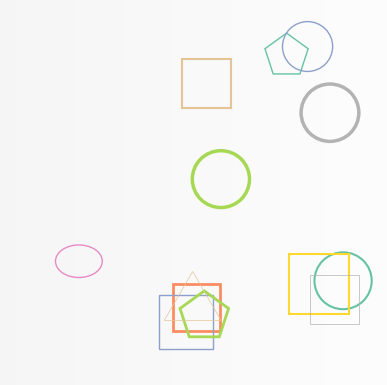[{"shape": "circle", "thickness": 1.5, "radius": 0.37, "center": [0.885, 0.271]}, {"shape": "pentagon", "thickness": 1, "radius": 0.29, "center": [0.739, 0.855]}, {"shape": "square", "thickness": 2, "radius": 0.3, "center": [0.506, 0.202]}, {"shape": "circle", "thickness": 1, "radius": 0.32, "center": [0.794, 0.879]}, {"shape": "square", "thickness": 1, "radius": 0.35, "center": [0.48, 0.163]}, {"shape": "oval", "thickness": 1, "radius": 0.3, "center": [0.204, 0.321]}, {"shape": "pentagon", "thickness": 2, "radius": 0.33, "center": [0.527, 0.178]}, {"shape": "circle", "thickness": 2.5, "radius": 0.37, "center": [0.57, 0.535]}, {"shape": "square", "thickness": 1.5, "radius": 0.39, "center": [0.822, 0.262]}, {"shape": "square", "thickness": 1.5, "radius": 0.32, "center": [0.533, 0.783]}, {"shape": "triangle", "thickness": 0.5, "radius": 0.42, "center": [0.497, 0.21]}, {"shape": "square", "thickness": 0.5, "radius": 0.32, "center": [0.863, 0.222]}, {"shape": "circle", "thickness": 2.5, "radius": 0.37, "center": [0.852, 0.707]}]